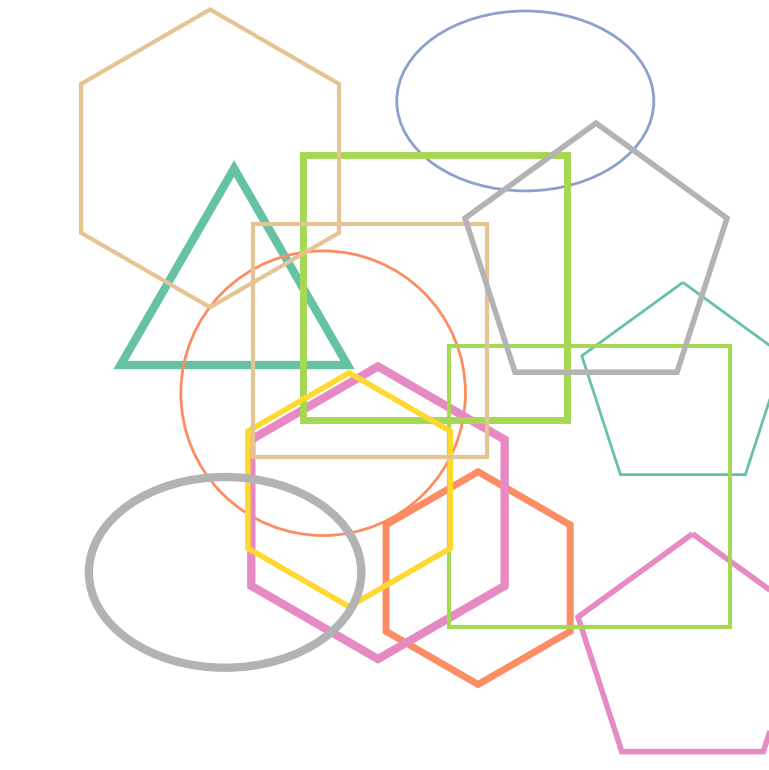[{"shape": "pentagon", "thickness": 1, "radius": 0.69, "center": [0.887, 0.495]}, {"shape": "triangle", "thickness": 3, "radius": 0.85, "center": [0.304, 0.611]}, {"shape": "circle", "thickness": 1, "radius": 0.92, "center": [0.42, 0.489]}, {"shape": "hexagon", "thickness": 2.5, "radius": 0.69, "center": [0.621, 0.249]}, {"shape": "oval", "thickness": 1, "radius": 0.83, "center": [0.682, 0.869]}, {"shape": "hexagon", "thickness": 3, "radius": 0.95, "center": [0.491, 0.334]}, {"shape": "pentagon", "thickness": 2, "radius": 0.78, "center": [0.899, 0.15]}, {"shape": "square", "thickness": 1.5, "radius": 0.91, "center": [0.766, 0.368]}, {"shape": "square", "thickness": 2.5, "radius": 0.86, "center": [0.565, 0.627]}, {"shape": "hexagon", "thickness": 2, "radius": 0.76, "center": [0.453, 0.364]}, {"shape": "hexagon", "thickness": 1.5, "radius": 0.97, "center": [0.273, 0.794]}, {"shape": "square", "thickness": 1.5, "radius": 0.76, "center": [0.48, 0.558]}, {"shape": "pentagon", "thickness": 2, "radius": 0.89, "center": [0.774, 0.661]}, {"shape": "oval", "thickness": 3, "radius": 0.88, "center": [0.292, 0.257]}]